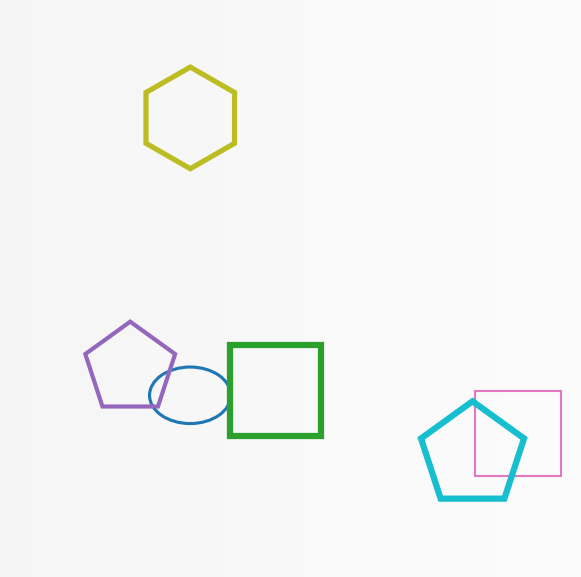[{"shape": "oval", "thickness": 1.5, "radius": 0.35, "center": [0.327, 0.315]}, {"shape": "square", "thickness": 3, "radius": 0.39, "center": [0.474, 0.323]}, {"shape": "pentagon", "thickness": 2, "radius": 0.41, "center": [0.224, 0.361]}, {"shape": "square", "thickness": 1, "radius": 0.37, "center": [0.891, 0.249]}, {"shape": "hexagon", "thickness": 2.5, "radius": 0.44, "center": [0.327, 0.795]}, {"shape": "pentagon", "thickness": 3, "radius": 0.47, "center": [0.813, 0.211]}]